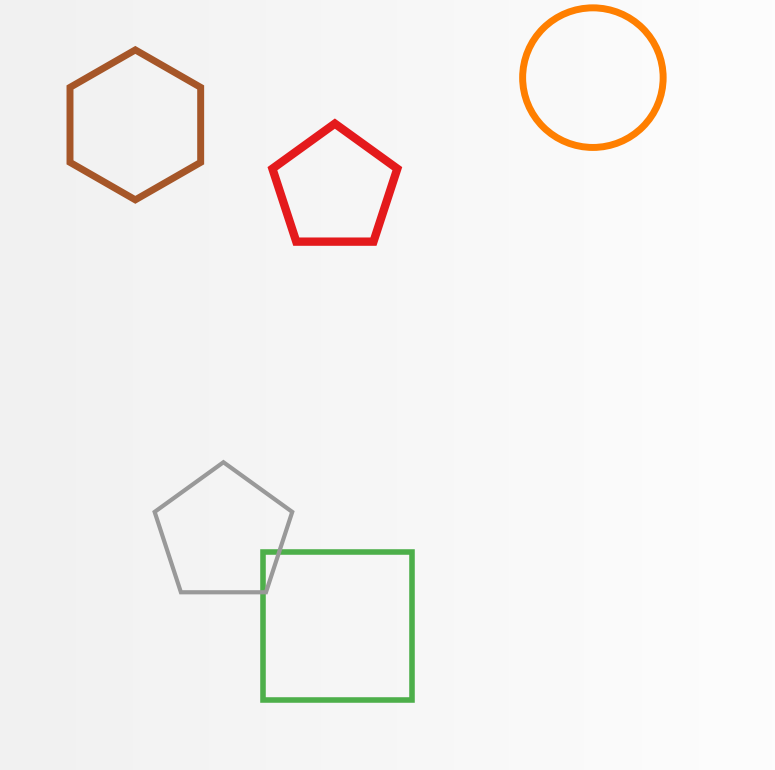[{"shape": "pentagon", "thickness": 3, "radius": 0.42, "center": [0.432, 0.755]}, {"shape": "square", "thickness": 2, "radius": 0.48, "center": [0.436, 0.187]}, {"shape": "circle", "thickness": 2.5, "radius": 0.45, "center": [0.765, 0.899]}, {"shape": "hexagon", "thickness": 2.5, "radius": 0.49, "center": [0.175, 0.838]}, {"shape": "pentagon", "thickness": 1.5, "radius": 0.47, "center": [0.288, 0.306]}]